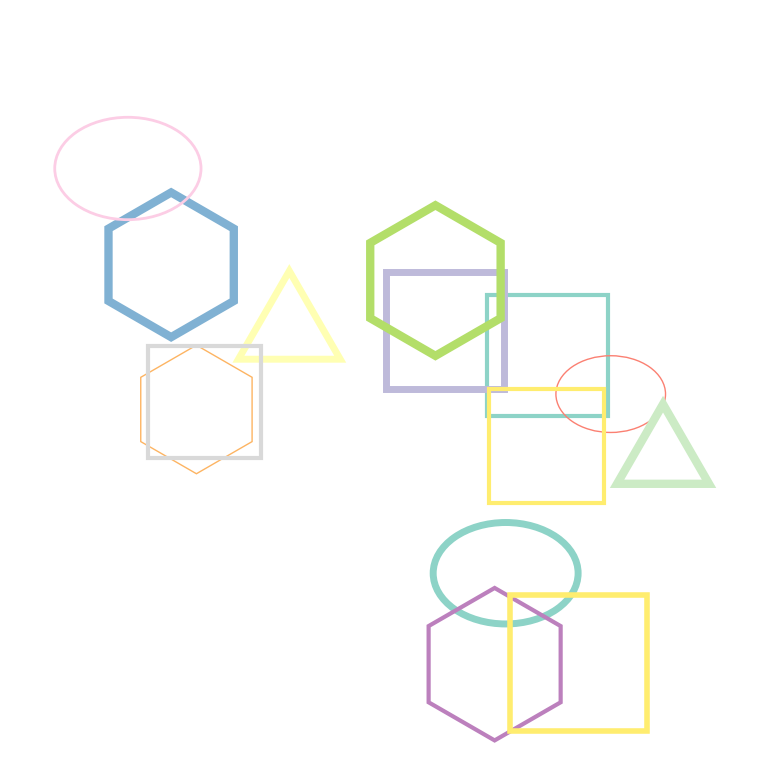[{"shape": "oval", "thickness": 2.5, "radius": 0.47, "center": [0.657, 0.256]}, {"shape": "square", "thickness": 1.5, "radius": 0.39, "center": [0.711, 0.538]}, {"shape": "triangle", "thickness": 2.5, "radius": 0.38, "center": [0.376, 0.572]}, {"shape": "square", "thickness": 2.5, "radius": 0.38, "center": [0.578, 0.571]}, {"shape": "oval", "thickness": 0.5, "radius": 0.36, "center": [0.793, 0.488]}, {"shape": "hexagon", "thickness": 3, "radius": 0.47, "center": [0.222, 0.656]}, {"shape": "hexagon", "thickness": 0.5, "radius": 0.42, "center": [0.255, 0.468]}, {"shape": "hexagon", "thickness": 3, "radius": 0.49, "center": [0.566, 0.636]}, {"shape": "oval", "thickness": 1, "radius": 0.47, "center": [0.166, 0.781]}, {"shape": "square", "thickness": 1.5, "radius": 0.37, "center": [0.265, 0.478]}, {"shape": "hexagon", "thickness": 1.5, "radius": 0.49, "center": [0.642, 0.137]}, {"shape": "triangle", "thickness": 3, "radius": 0.34, "center": [0.861, 0.406]}, {"shape": "square", "thickness": 2, "radius": 0.44, "center": [0.751, 0.139]}, {"shape": "square", "thickness": 1.5, "radius": 0.37, "center": [0.71, 0.42]}]